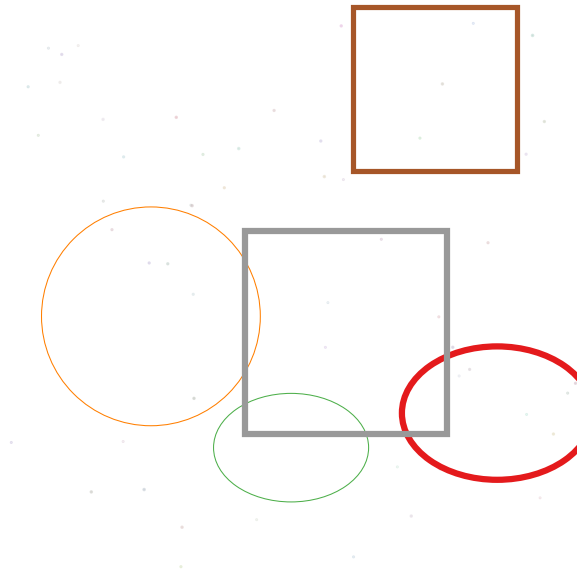[{"shape": "oval", "thickness": 3, "radius": 0.83, "center": [0.861, 0.284]}, {"shape": "oval", "thickness": 0.5, "radius": 0.67, "center": [0.504, 0.224]}, {"shape": "circle", "thickness": 0.5, "radius": 0.95, "center": [0.261, 0.451]}, {"shape": "square", "thickness": 2.5, "radius": 0.71, "center": [0.753, 0.845]}, {"shape": "square", "thickness": 3, "radius": 0.88, "center": [0.599, 0.424]}]